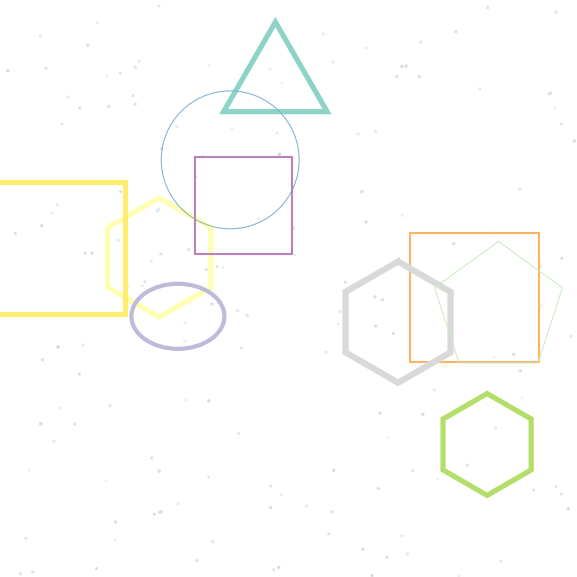[{"shape": "triangle", "thickness": 2.5, "radius": 0.52, "center": [0.477, 0.858]}, {"shape": "hexagon", "thickness": 2.5, "radius": 0.52, "center": [0.276, 0.553]}, {"shape": "oval", "thickness": 2, "radius": 0.4, "center": [0.308, 0.451]}, {"shape": "circle", "thickness": 0.5, "radius": 0.6, "center": [0.399, 0.722]}, {"shape": "square", "thickness": 1, "radius": 0.56, "center": [0.822, 0.485]}, {"shape": "hexagon", "thickness": 2.5, "radius": 0.44, "center": [0.843, 0.229]}, {"shape": "hexagon", "thickness": 3, "radius": 0.52, "center": [0.689, 0.441]}, {"shape": "square", "thickness": 1, "radius": 0.42, "center": [0.422, 0.643]}, {"shape": "pentagon", "thickness": 0.5, "radius": 0.58, "center": [0.863, 0.465]}, {"shape": "square", "thickness": 2.5, "radius": 0.57, "center": [0.103, 0.57]}]